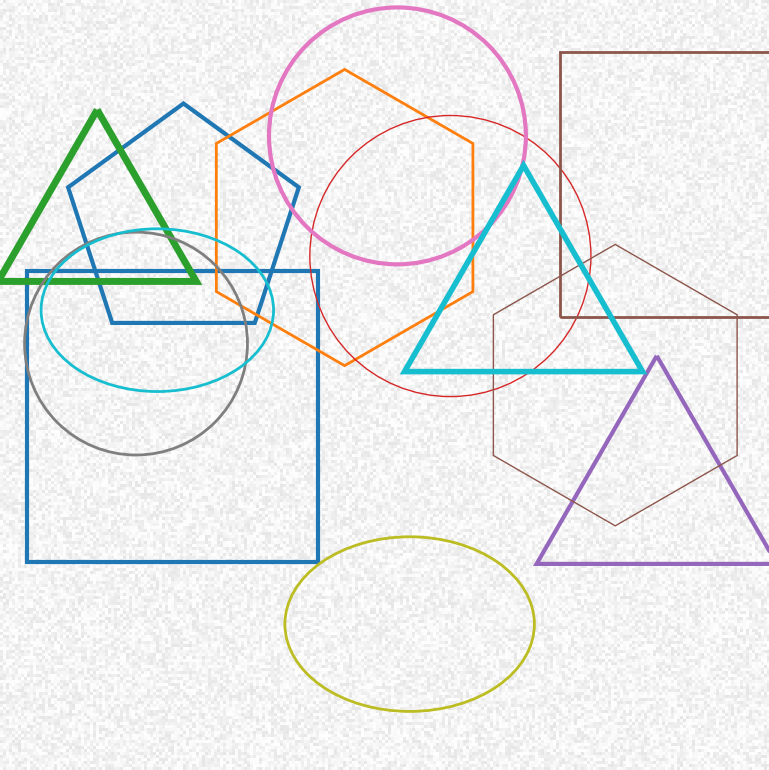[{"shape": "square", "thickness": 1.5, "radius": 0.94, "center": [0.224, 0.459]}, {"shape": "pentagon", "thickness": 1.5, "radius": 0.79, "center": [0.238, 0.708]}, {"shape": "hexagon", "thickness": 1, "radius": 0.96, "center": [0.448, 0.717]}, {"shape": "triangle", "thickness": 2.5, "radius": 0.74, "center": [0.126, 0.709]}, {"shape": "circle", "thickness": 0.5, "radius": 0.91, "center": [0.585, 0.667]}, {"shape": "triangle", "thickness": 1.5, "radius": 0.9, "center": [0.853, 0.358]}, {"shape": "square", "thickness": 1, "radius": 0.86, "center": [0.9, 0.76]}, {"shape": "hexagon", "thickness": 0.5, "radius": 0.91, "center": [0.799, 0.5]}, {"shape": "circle", "thickness": 1.5, "radius": 0.83, "center": [0.516, 0.824]}, {"shape": "circle", "thickness": 1, "radius": 0.72, "center": [0.177, 0.554]}, {"shape": "oval", "thickness": 1, "radius": 0.81, "center": [0.532, 0.189]}, {"shape": "triangle", "thickness": 2, "radius": 0.89, "center": [0.68, 0.607]}, {"shape": "oval", "thickness": 1, "radius": 0.75, "center": [0.204, 0.597]}]